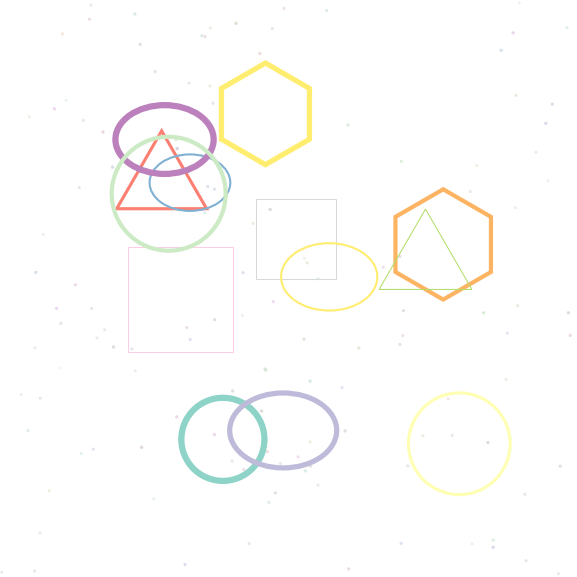[{"shape": "circle", "thickness": 3, "radius": 0.36, "center": [0.386, 0.238]}, {"shape": "circle", "thickness": 1.5, "radius": 0.44, "center": [0.795, 0.231]}, {"shape": "oval", "thickness": 2.5, "radius": 0.46, "center": [0.49, 0.254]}, {"shape": "triangle", "thickness": 1.5, "radius": 0.45, "center": [0.28, 0.683]}, {"shape": "oval", "thickness": 1, "radius": 0.35, "center": [0.329, 0.683]}, {"shape": "hexagon", "thickness": 2, "radius": 0.48, "center": [0.767, 0.576]}, {"shape": "triangle", "thickness": 0.5, "radius": 0.46, "center": [0.737, 0.544]}, {"shape": "square", "thickness": 0.5, "radius": 0.45, "center": [0.313, 0.48]}, {"shape": "square", "thickness": 0.5, "radius": 0.34, "center": [0.512, 0.585]}, {"shape": "oval", "thickness": 3, "radius": 0.43, "center": [0.285, 0.758]}, {"shape": "circle", "thickness": 2, "radius": 0.49, "center": [0.292, 0.664]}, {"shape": "oval", "thickness": 1, "radius": 0.42, "center": [0.57, 0.52]}, {"shape": "hexagon", "thickness": 2.5, "radius": 0.44, "center": [0.46, 0.802]}]